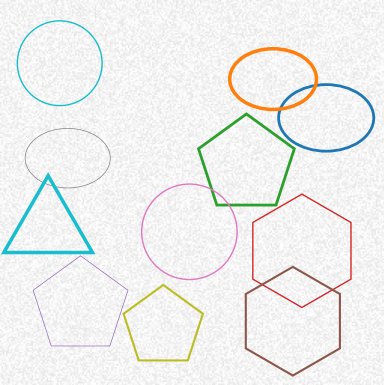[{"shape": "oval", "thickness": 2, "radius": 0.62, "center": [0.847, 0.694]}, {"shape": "oval", "thickness": 2.5, "radius": 0.56, "center": [0.709, 0.795]}, {"shape": "pentagon", "thickness": 2, "radius": 0.65, "center": [0.64, 0.573]}, {"shape": "hexagon", "thickness": 1, "radius": 0.74, "center": [0.784, 0.349]}, {"shape": "pentagon", "thickness": 0.5, "radius": 0.65, "center": [0.209, 0.206]}, {"shape": "hexagon", "thickness": 1.5, "radius": 0.71, "center": [0.761, 0.166]}, {"shape": "circle", "thickness": 1, "radius": 0.62, "center": [0.492, 0.398]}, {"shape": "oval", "thickness": 0.5, "radius": 0.55, "center": [0.176, 0.589]}, {"shape": "pentagon", "thickness": 1.5, "radius": 0.54, "center": [0.424, 0.151]}, {"shape": "circle", "thickness": 1, "radius": 0.55, "center": [0.155, 0.836]}, {"shape": "triangle", "thickness": 2.5, "radius": 0.66, "center": [0.125, 0.411]}]